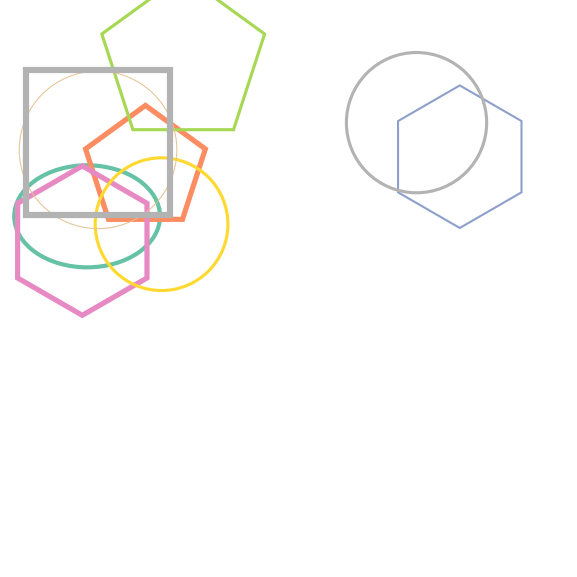[{"shape": "oval", "thickness": 2, "radius": 0.63, "center": [0.151, 0.625]}, {"shape": "pentagon", "thickness": 2.5, "radius": 0.55, "center": [0.252, 0.708]}, {"shape": "hexagon", "thickness": 1, "radius": 0.62, "center": [0.796, 0.728]}, {"shape": "hexagon", "thickness": 2.5, "radius": 0.65, "center": [0.143, 0.582]}, {"shape": "pentagon", "thickness": 1.5, "radius": 0.74, "center": [0.317, 0.894]}, {"shape": "circle", "thickness": 1.5, "radius": 0.57, "center": [0.28, 0.611]}, {"shape": "circle", "thickness": 0.5, "radius": 0.68, "center": [0.17, 0.74]}, {"shape": "square", "thickness": 3, "radius": 0.62, "center": [0.17, 0.752]}, {"shape": "circle", "thickness": 1.5, "radius": 0.61, "center": [0.721, 0.787]}]